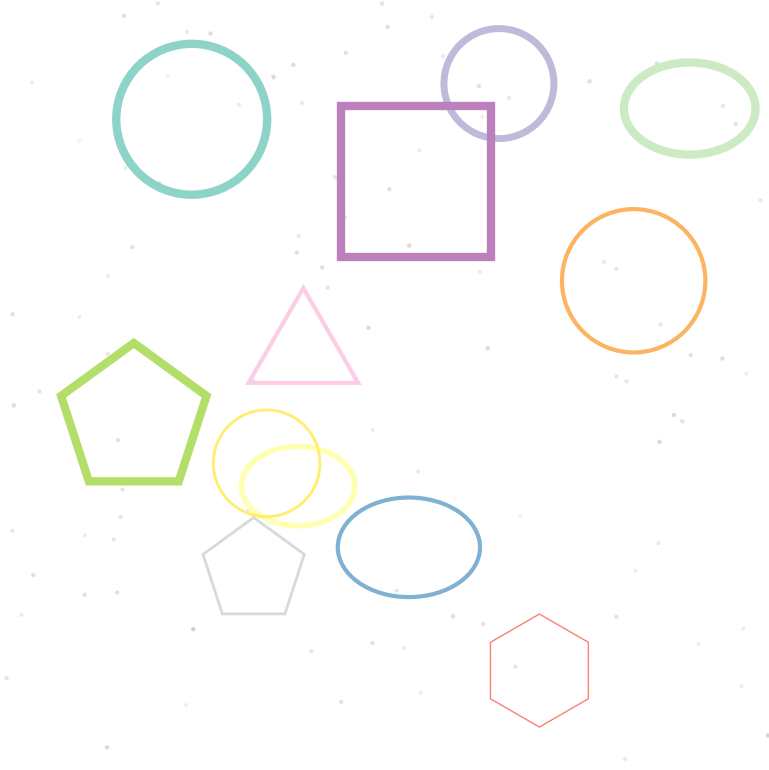[{"shape": "circle", "thickness": 3, "radius": 0.49, "center": [0.249, 0.845]}, {"shape": "oval", "thickness": 2, "radius": 0.37, "center": [0.387, 0.369]}, {"shape": "circle", "thickness": 2.5, "radius": 0.36, "center": [0.648, 0.891]}, {"shape": "hexagon", "thickness": 0.5, "radius": 0.37, "center": [0.701, 0.129]}, {"shape": "oval", "thickness": 1.5, "radius": 0.46, "center": [0.531, 0.289]}, {"shape": "circle", "thickness": 1.5, "radius": 0.47, "center": [0.823, 0.635]}, {"shape": "pentagon", "thickness": 3, "radius": 0.5, "center": [0.174, 0.455]}, {"shape": "triangle", "thickness": 1.5, "radius": 0.41, "center": [0.394, 0.544]}, {"shape": "pentagon", "thickness": 1, "radius": 0.35, "center": [0.329, 0.259]}, {"shape": "square", "thickness": 3, "radius": 0.49, "center": [0.54, 0.764]}, {"shape": "oval", "thickness": 3, "radius": 0.43, "center": [0.896, 0.859]}, {"shape": "circle", "thickness": 1, "radius": 0.35, "center": [0.346, 0.398]}]